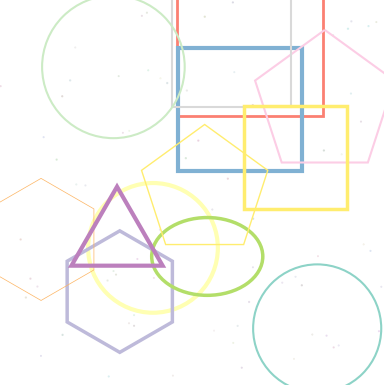[{"shape": "circle", "thickness": 1.5, "radius": 0.83, "center": [0.824, 0.147]}, {"shape": "circle", "thickness": 3, "radius": 0.84, "center": [0.397, 0.356]}, {"shape": "hexagon", "thickness": 2.5, "radius": 0.79, "center": [0.311, 0.243]}, {"shape": "square", "thickness": 2, "radius": 0.94, "center": [0.649, 0.887]}, {"shape": "square", "thickness": 3, "radius": 0.8, "center": [0.624, 0.715]}, {"shape": "hexagon", "thickness": 0.5, "radius": 0.79, "center": [0.107, 0.378]}, {"shape": "oval", "thickness": 2.5, "radius": 0.72, "center": [0.538, 0.334]}, {"shape": "pentagon", "thickness": 1.5, "radius": 0.95, "center": [0.844, 0.732]}, {"shape": "square", "thickness": 1.5, "radius": 0.78, "center": [0.601, 0.879]}, {"shape": "triangle", "thickness": 3, "radius": 0.68, "center": [0.304, 0.378]}, {"shape": "circle", "thickness": 1.5, "radius": 0.93, "center": [0.295, 0.826]}, {"shape": "square", "thickness": 2.5, "radius": 0.67, "center": [0.767, 0.59]}, {"shape": "pentagon", "thickness": 1, "radius": 0.86, "center": [0.532, 0.504]}]